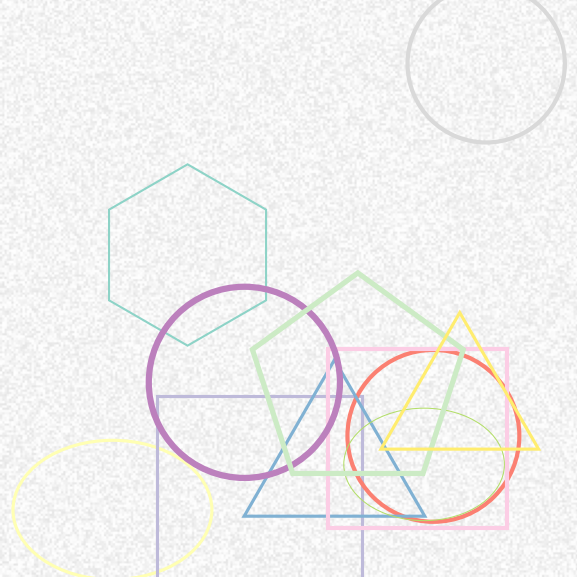[{"shape": "hexagon", "thickness": 1, "radius": 0.78, "center": [0.325, 0.558]}, {"shape": "oval", "thickness": 1.5, "radius": 0.86, "center": [0.195, 0.116]}, {"shape": "square", "thickness": 1.5, "radius": 0.89, "center": [0.449, 0.136]}, {"shape": "circle", "thickness": 2, "radius": 0.74, "center": [0.75, 0.244]}, {"shape": "triangle", "thickness": 1.5, "radius": 0.9, "center": [0.579, 0.196]}, {"shape": "oval", "thickness": 0.5, "radius": 0.7, "center": [0.734, 0.195]}, {"shape": "square", "thickness": 2, "radius": 0.77, "center": [0.722, 0.24]}, {"shape": "circle", "thickness": 2, "radius": 0.68, "center": [0.842, 0.889]}, {"shape": "circle", "thickness": 3, "radius": 0.83, "center": [0.423, 0.337]}, {"shape": "pentagon", "thickness": 2.5, "radius": 0.96, "center": [0.62, 0.335]}, {"shape": "triangle", "thickness": 1.5, "radius": 0.79, "center": [0.796, 0.3]}]